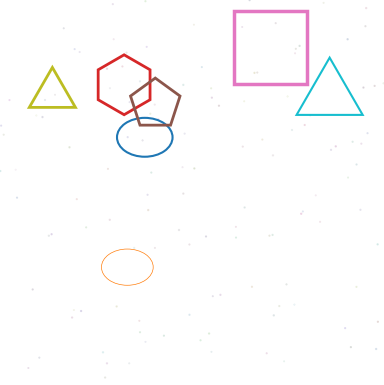[{"shape": "oval", "thickness": 1.5, "radius": 0.36, "center": [0.376, 0.643]}, {"shape": "oval", "thickness": 0.5, "radius": 0.34, "center": [0.331, 0.306]}, {"shape": "hexagon", "thickness": 2, "radius": 0.39, "center": [0.322, 0.78]}, {"shape": "pentagon", "thickness": 2, "radius": 0.34, "center": [0.403, 0.73]}, {"shape": "square", "thickness": 2.5, "radius": 0.47, "center": [0.703, 0.877]}, {"shape": "triangle", "thickness": 2, "radius": 0.35, "center": [0.136, 0.756]}, {"shape": "triangle", "thickness": 1.5, "radius": 0.5, "center": [0.856, 0.751]}]